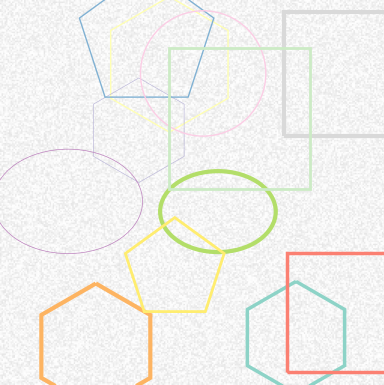[{"shape": "hexagon", "thickness": 2.5, "radius": 0.73, "center": [0.769, 0.123]}, {"shape": "hexagon", "thickness": 1, "radius": 0.88, "center": [0.44, 0.833]}, {"shape": "hexagon", "thickness": 0.5, "radius": 0.68, "center": [0.361, 0.662]}, {"shape": "square", "thickness": 2.5, "radius": 0.78, "center": [0.9, 0.189]}, {"shape": "pentagon", "thickness": 1, "radius": 0.92, "center": [0.381, 0.896]}, {"shape": "hexagon", "thickness": 3, "radius": 0.82, "center": [0.249, 0.1]}, {"shape": "oval", "thickness": 3, "radius": 0.75, "center": [0.566, 0.45]}, {"shape": "circle", "thickness": 1, "radius": 0.81, "center": [0.528, 0.809]}, {"shape": "square", "thickness": 3, "radius": 0.81, "center": [0.9, 0.807]}, {"shape": "oval", "thickness": 0.5, "radius": 0.97, "center": [0.177, 0.477]}, {"shape": "square", "thickness": 2, "radius": 0.92, "center": [0.623, 0.691]}, {"shape": "pentagon", "thickness": 2, "radius": 0.67, "center": [0.454, 0.3]}]